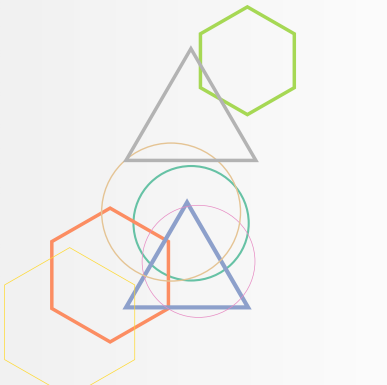[{"shape": "circle", "thickness": 1.5, "radius": 0.74, "center": [0.493, 0.42]}, {"shape": "hexagon", "thickness": 2.5, "radius": 0.87, "center": [0.284, 0.286]}, {"shape": "triangle", "thickness": 3, "radius": 0.91, "center": [0.483, 0.292]}, {"shape": "circle", "thickness": 0.5, "radius": 0.73, "center": [0.512, 0.321]}, {"shape": "hexagon", "thickness": 2.5, "radius": 0.7, "center": [0.638, 0.842]}, {"shape": "hexagon", "thickness": 0.5, "radius": 0.97, "center": [0.18, 0.163]}, {"shape": "circle", "thickness": 1, "radius": 0.9, "center": [0.442, 0.449]}, {"shape": "triangle", "thickness": 2.5, "radius": 0.97, "center": [0.493, 0.68]}]